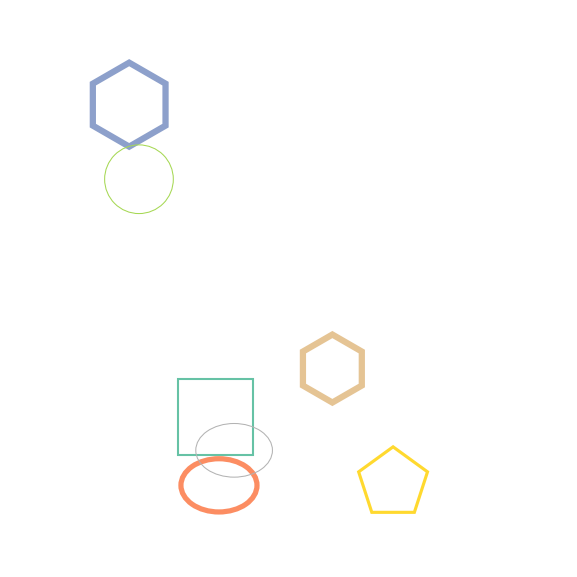[{"shape": "square", "thickness": 1, "radius": 0.33, "center": [0.373, 0.277]}, {"shape": "oval", "thickness": 2.5, "radius": 0.33, "center": [0.379, 0.159]}, {"shape": "hexagon", "thickness": 3, "radius": 0.36, "center": [0.224, 0.818]}, {"shape": "circle", "thickness": 0.5, "radius": 0.3, "center": [0.241, 0.689]}, {"shape": "pentagon", "thickness": 1.5, "radius": 0.31, "center": [0.681, 0.163]}, {"shape": "hexagon", "thickness": 3, "radius": 0.29, "center": [0.576, 0.361]}, {"shape": "oval", "thickness": 0.5, "radius": 0.33, "center": [0.405, 0.219]}]